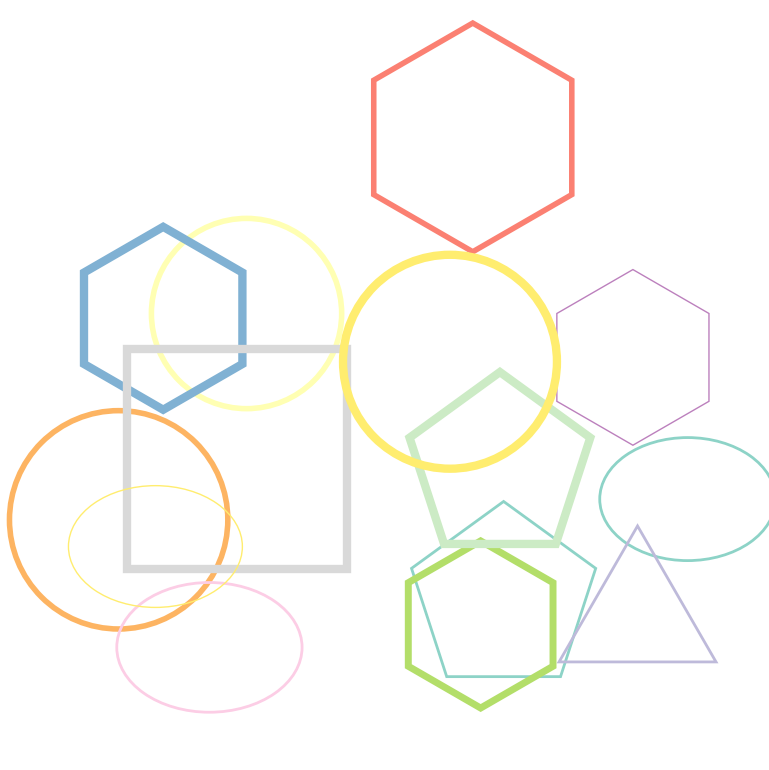[{"shape": "pentagon", "thickness": 1, "radius": 0.63, "center": [0.654, 0.223]}, {"shape": "oval", "thickness": 1, "radius": 0.57, "center": [0.893, 0.352]}, {"shape": "circle", "thickness": 2, "radius": 0.62, "center": [0.32, 0.593]}, {"shape": "triangle", "thickness": 1, "radius": 0.59, "center": [0.828, 0.199]}, {"shape": "hexagon", "thickness": 2, "radius": 0.74, "center": [0.614, 0.822]}, {"shape": "hexagon", "thickness": 3, "radius": 0.59, "center": [0.212, 0.587]}, {"shape": "circle", "thickness": 2, "radius": 0.71, "center": [0.154, 0.325]}, {"shape": "hexagon", "thickness": 2.5, "radius": 0.54, "center": [0.624, 0.189]}, {"shape": "oval", "thickness": 1, "radius": 0.6, "center": [0.272, 0.159]}, {"shape": "square", "thickness": 3, "radius": 0.71, "center": [0.308, 0.404]}, {"shape": "hexagon", "thickness": 0.5, "radius": 0.57, "center": [0.822, 0.536]}, {"shape": "pentagon", "thickness": 3, "radius": 0.62, "center": [0.649, 0.393]}, {"shape": "oval", "thickness": 0.5, "radius": 0.56, "center": [0.202, 0.29]}, {"shape": "circle", "thickness": 3, "radius": 0.69, "center": [0.584, 0.53]}]